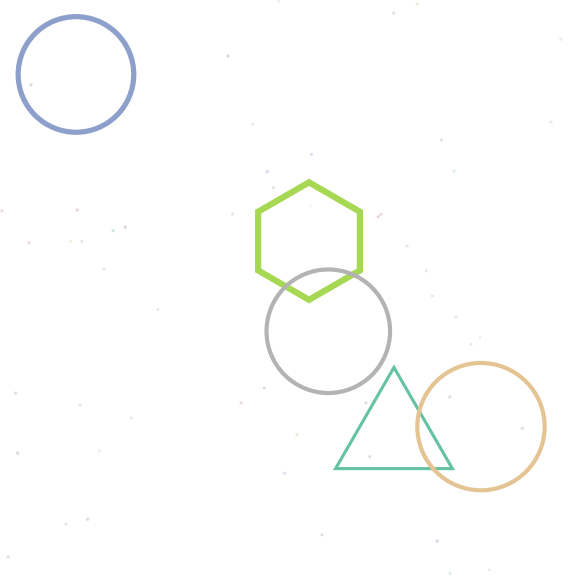[{"shape": "triangle", "thickness": 1.5, "radius": 0.58, "center": [0.682, 0.246]}, {"shape": "circle", "thickness": 2.5, "radius": 0.5, "center": [0.132, 0.87]}, {"shape": "hexagon", "thickness": 3, "radius": 0.51, "center": [0.535, 0.582]}, {"shape": "circle", "thickness": 2, "radius": 0.55, "center": [0.833, 0.26]}, {"shape": "circle", "thickness": 2, "radius": 0.53, "center": [0.568, 0.426]}]